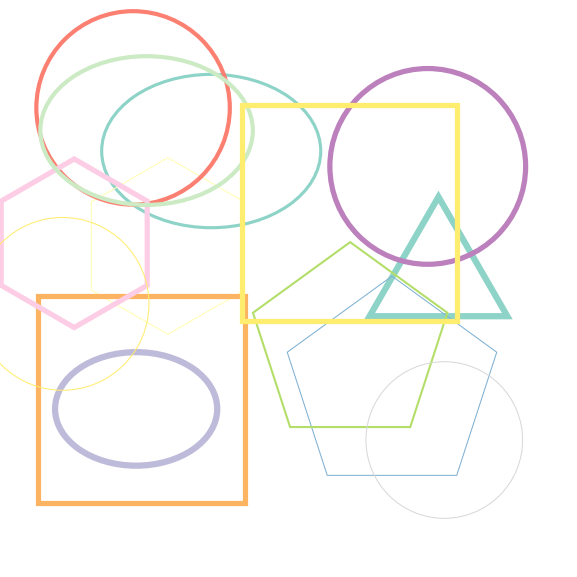[{"shape": "oval", "thickness": 1.5, "radius": 0.95, "center": [0.366, 0.738]}, {"shape": "triangle", "thickness": 3, "radius": 0.69, "center": [0.759, 0.52]}, {"shape": "hexagon", "thickness": 0.5, "radius": 0.76, "center": [0.291, 0.573]}, {"shape": "oval", "thickness": 3, "radius": 0.7, "center": [0.236, 0.291]}, {"shape": "circle", "thickness": 2, "radius": 0.84, "center": [0.23, 0.812]}, {"shape": "pentagon", "thickness": 0.5, "radius": 0.95, "center": [0.679, 0.33]}, {"shape": "square", "thickness": 2.5, "radius": 0.89, "center": [0.245, 0.308]}, {"shape": "pentagon", "thickness": 1, "radius": 0.88, "center": [0.606, 0.403]}, {"shape": "hexagon", "thickness": 2.5, "radius": 0.73, "center": [0.128, 0.578]}, {"shape": "circle", "thickness": 0.5, "radius": 0.68, "center": [0.769, 0.237]}, {"shape": "circle", "thickness": 2.5, "radius": 0.85, "center": [0.741, 0.711]}, {"shape": "oval", "thickness": 2, "radius": 0.92, "center": [0.254, 0.773]}, {"shape": "square", "thickness": 2.5, "radius": 0.93, "center": [0.606, 0.63]}, {"shape": "circle", "thickness": 0.5, "radius": 0.75, "center": [0.108, 0.473]}]